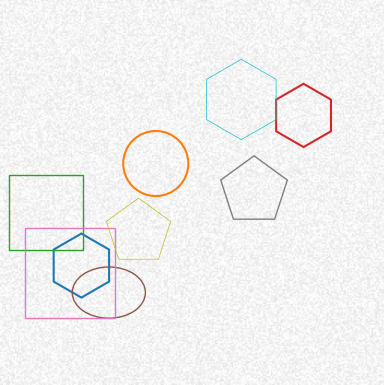[{"shape": "hexagon", "thickness": 1.5, "radius": 0.42, "center": [0.211, 0.31]}, {"shape": "circle", "thickness": 1.5, "radius": 0.42, "center": [0.405, 0.575]}, {"shape": "square", "thickness": 1, "radius": 0.48, "center": [0.119, 0.448]}, {"shape": "hexagon", "thickness": 1.5, "radius": 0.41, "center": [0.788, 0.7]}, {"shape": "oval", "thickness": 1, "radius": 0.47, "center": [0.283, 0.24]}, {"shape": "square", "thickness": 1, "radius": 0.58, "center": [0.181, 0.29]}, {"shape": "pentagon", "thickness": 1, "radius": 0.45, "center": [0.66, 0.504]}, {"shape": "pentagon", "thickness": 0.5, "radius": 0.44, "center": [0.36, 0.398]}, {"shape": "hexagon", "thickness": 0.5, "radius": 0.52, "center": [0.627, 0.742]}]